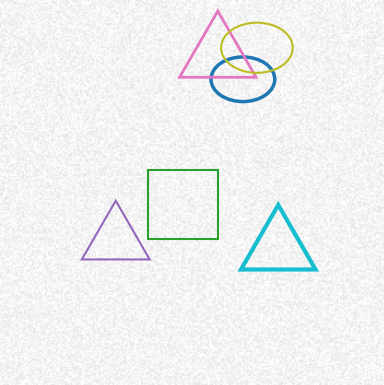[{"shape": "oval", "thickness": 2.5, "radius": 0.41, "center": [0.631, 0.794]}, {"shape": "square", "thickness": 1.5, "radius": 0.45, "center": [0.475, 0.469]}, {"shape": "triangle", "thickness": 1.5, "radius": 0.51, "center": [0.301, 0.377]}, {"shape": "triangle", "thickness": 2, "radius": 0.57, "center": [0.566, 0.857]}, {"shape": "oval", "thickness": 1.5, "radius": 0.47, "center": [0.667, 0.876]}, {"shape": "triangle", "thickness": 3, "radius": 0.56, "center": [0.723, 0.356]}]